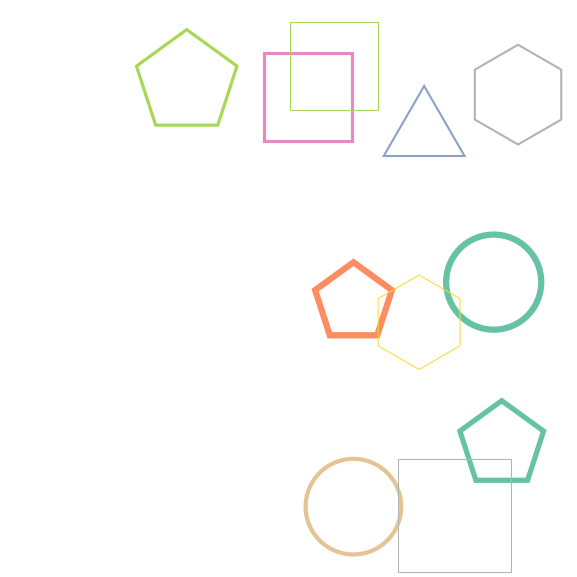[{"shape": "circle", "thickness": 3, "radius": 0.41, "center": [0.855, 0.511]}, {"shape": "pentagon", "thickness": 2.5, "radius": 0.38, "center": [0.869, 0.229]}, {"shape": "pentagon", "thickness": 3, "radius": 0.35, "center": [0.612, 0.475]}, {"shape": "triangle", "thickness": 1, "radius": 0.4, "center": [0.734, 0.769]}, {"shape": "square", "thickness": 1.5, "radius": 0.38, "center": [0.533, 0.831]}, {"shape": "pentagon", "thickness": 1.5, "radius": 0.46, "center": [0.323, 0.856]}, {"shape": "square", "thickness": 0.5, "radius": 0.38, "center": [0.579, 0.885]}, {"shape": "hexagon", "thickness": 0.5, "radius": 0.41, "center": [0.726, 0.441]}, {"shape": "circle", "thickness": 2, "radius": 0.41, "center": [0.612, 0.122]}, {"shape": "hexagon", "thickness": 1, "radius": 0.43, "center": [0.897, 0.835]}, {"shape": "square", "thickness": 0.5, "radius": 0.49, "center": [0.787, 0.107]}]